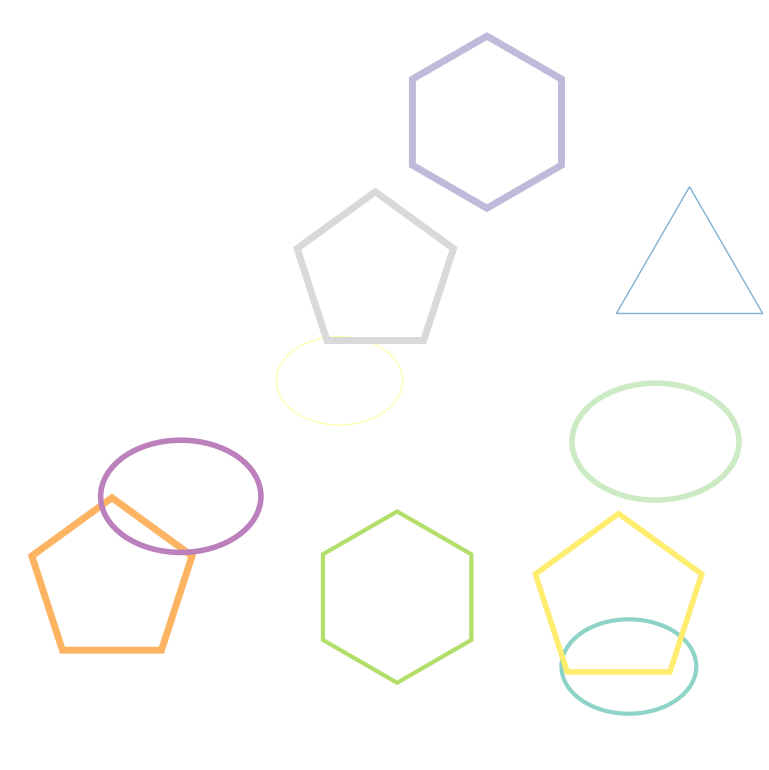[{"shape": "oval", "thickness": 1.5, "radius": 0.44, "center": [0.817, 0.134]}, {"shape": "oval", "thickness": 0.5, "radius": 0.41, "center": [0.441, 0.505]}, {"shape": "hexagon", "thickness": 2.5, "radius": 0.56, "center": [0.632, 0.841]}, {"shape": "triangle", "thickness": 0.5, "radius": 0.55, "center": [0.896, 0.648]}, {"shape": "pentagon", "thickness": 2.5, "radius": 0.55, "center": [0.145, 0.244]}, {"shape": "hexagon", "thickness": 1.5, "radius": 0.56, "center": [0.516, 0.225]}, {"shape": "pentagon", "thickness": 2.5, "radius": 0.53, "center": [0.487, 0.644]}, {"shape": "oval", "thickness": 2, "radius": 0.52, "center": [0.235, 0.355]}, {"shape": "oval", "thickness": 2, "radius": 0.54, "center": [0.851, 0.426]}, {"shape": "pentagon", "thickness": 2, "radius": 0.57, "center": [0.803, 0.219]}]